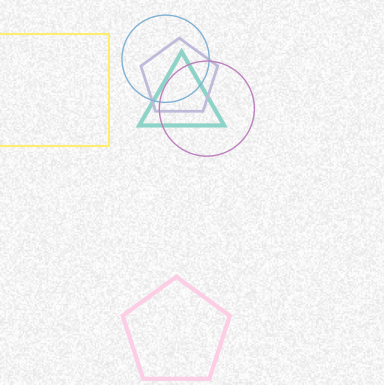[{"shape": "triangle", "thickness": 3, "radius": 0.64, "center": [0.472, 0.738]}, {"shape": "pentagon", "thickness": 2, "radius": 0.53, "center": [0.466, 0.796]}, {"shape": "circle", "thickness": 1, "radius": 0.57, "center": [0.43, 0.847]}, {"shape": "pentagon", "thickness": 3, "radius": 0.73, "center": [0.458, 0.135]}, {"shape": "circle", "thickness": 1, "radius": 0.62, "center": [0.537, 0.718]}, {"shape": "square", "thickness": 1.5, "radius": 0.72, "center": [0.138, 0.765]}]